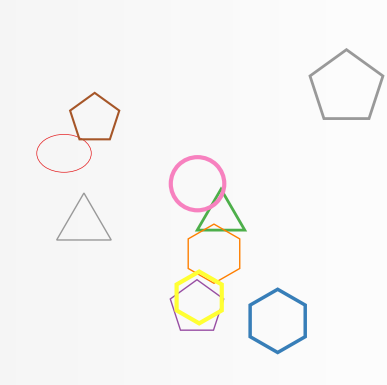[{"shape": "oval", "thickness": 0.5, "radius": 0.35, "center": [0.165, 0.602]}, {"shape": "hexagon", "thickness": 2.5, "radius": 0.41, "center": [0.717, 0.167]}, {"shape": "triangle", "thickness": 2, "radius": 0.35, "center": [0.57, 0.438]}, {"shape": "pentagon", "thickness": 1, "radius": 0.36, "center": [0.508, 0.201]}, {"shape": "hexagon", "thickness": 1, "radius": 0.38, "center": [0.552, 0.341]}, {"shape": "hexagon", "thickness": 3, "radius": 0.34, "center": [0.514, 0.227]}, {"shape": "pentagon", "thickness": 1.5, "radius": 0.33, "center": [0.244, 0.692]}, {"shape": "circle", "thickness": 3, "radius": 0.35, "center": [0.51, 0.523]}, {"shape": "pentagon", "thickness": 2, "radius": 0.49, "center": [0.894, 0.772]}, {"shape": "triangle", "thickness": 1, "radius": 0.41, "center": [0.217, 0.417]}]